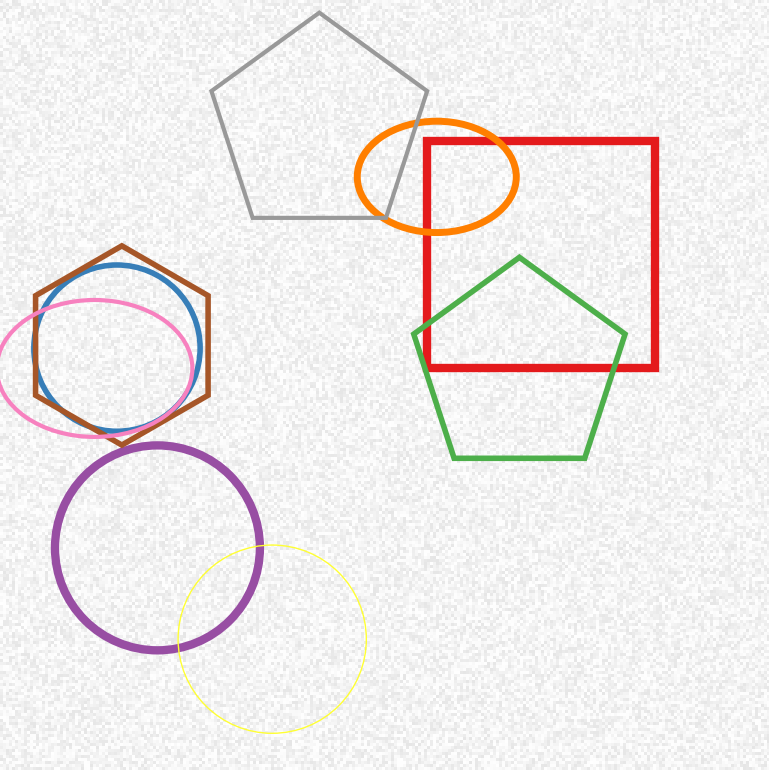[{"shape": "square", "thickness": 3, "radius": 0.74, "center": [0.702, 0.669]}, {"shape": "circle", "thickness": 2, "radius": 0.54, "center": [0.152, 0.548]}, {"shape": "pentagon", "thickness": 2, "radius": 0.72, "center": [0.675, 0.522]}, {"shape": "circle", "thickness": 3, "radius": 0.67, "center": [0.204, 0.288]}, {"shape": "oval", "thickness": 2.5, "radius": 0.52, "center": [0.567, 0.77]}, {"shape": "circle", "thickness": 0.5, "radius": 0.61, "center": [0.354, 0.17]}, {"shape": "hexagon", "thickness": 2, "radius": 0.65, "center": [0.158, 0.551]}, {"shape": "oval", "thickness": 1.5, "radius": 0.64, "center": [0.123, 0.522]}, {"shape": "pentagon", "thickness": 1.5, "radius": 0.74, "center": [0.415, 0.836]}]